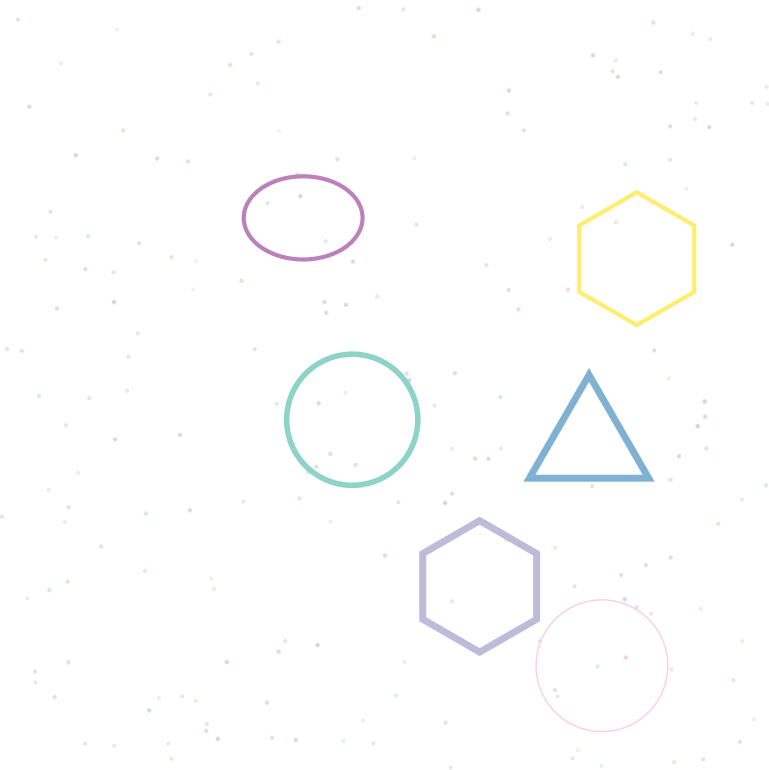[{"shape": "circle", "thickness": 2, "radius": 0.43, "center": [0.457, 0.455]}, {"shape": "hexagon", "thickness": 2.5, "radius": 0.43, "center": [0.623, 0.238]}, {"shape": "triangle", "thickness": 2.5, "radius": 0.45, "center": [0.765, 0.424]}, {"shape": "circle", "thickness": 0.5, "radius": 0.43, "center": [0.782, 0.135]}, {"shape": "oval", "thickness": 1.5, "radius": 0.39, "center": [0.394, 0.717]}, {"shape": "hexagon", "thickness": 1.5, "radius": 0.43, "center": [0.827, 0.664]}]